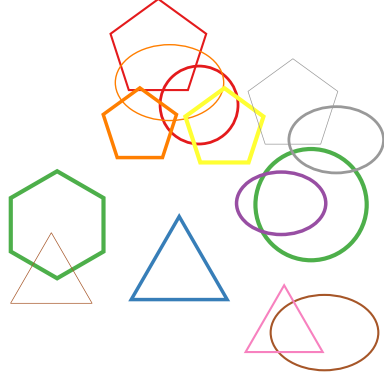[{"shape": "circle", "thickness": 2, "radius": 0.51, "center": [0.517, 0.727]}, {"shape": "pentagon", "thickness": 1.5, "radius": 0.65, "center": [0.411, 0.872]}, {"shape": "triangle", "thickness": 2.5, "radius": 0.72, "center": [0.465, 0.294]}, {"shape": "circle", "thickness": 3, "radius": 0.72, "center": [0.808, 0.468]}, {"shape": "hexagon", "thickness": 3, "radius": 0.7, "center": [0.148, 0.416]}, {"shape": "oval", "thickness": 2.5, "radius": 0.58, "center": [0.73, 0.472]}, {"shape": "oval", "thickness": 1, "radius": 0.7, "center": [0.44, 0.785]}, {"shape": "pentagon", "thickness": 2.5, "radius": 0.5, "center": [0.363, 0.672]}, {"shape": "pentagon", "thickness": 3, "radius": 0.53, "center": [0.583, 0.664]}, {"shape": "triangle", "thickness": 0.5, "radius": 0.61, "center": [0.133, 0.273]}, {"shape": "oval", "thickness": 1.5, "radius": 0.7, "center": [0.843, 0.136]}, {"shape": "triangle", "thickness": 1.5, "radius": 0.58, "center": [0.738, 0.143]}, {"shape": "pentagon", "thickness": 0.5, "radius": 0.61, "center": [0.761, 0.725]}, {"shape": "oval", "thickness": 2, "radius": 0.61, "center": [0.873, 0.637]}]